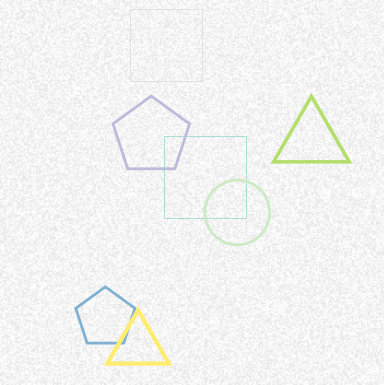[{"shape": "square", "thickness": 0.5, "radius": 0.53, "center": [0.533, 0.54]}, {"shape": "pentagon", "thickness": 2, "radius": 0.52, "center": [0.393, 0.646]}, {"shape": "pentagon", "thickness": 2, "radius": 0.4, "center": [0.274, 0.174]}, {"shape": "triangle", "thickness": 2.5, "radius": 0.57, "center": [0.809, 0.636]}, {"shape": "square", "thickness": 0.5, "radius": 0.47, "center": [0.43, 0.884]}, {"shape": "circle", "thickness": 2, "radius": 0.42, "center": [0.616, 0.448]}, {"shape": "triangle", "thickness": 3, "radius": 0.46, "center": [0.359, 0.102]}]